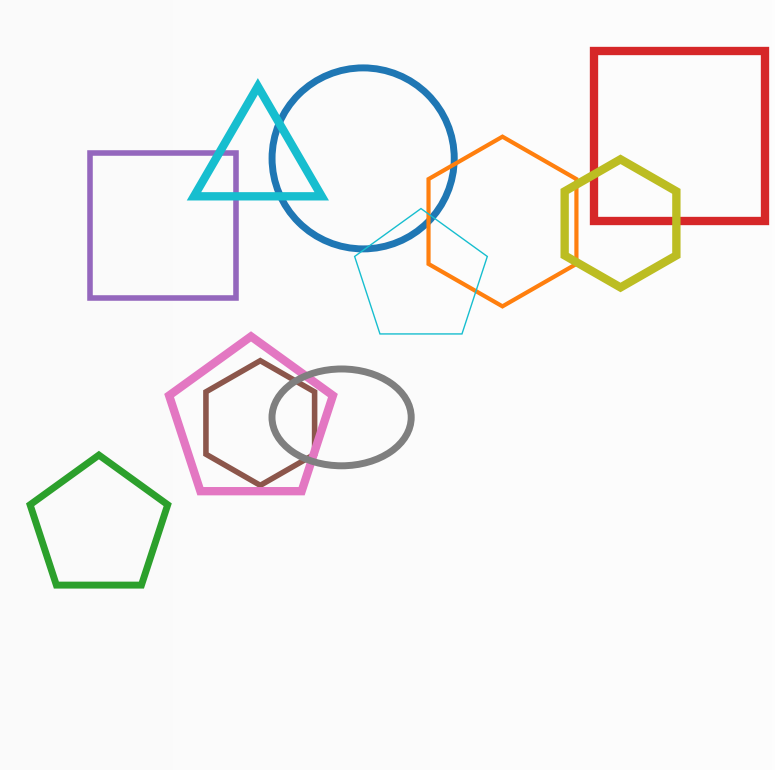[{"shape": "circle", "thickness": 2.5, "radius": 0.59, "center": [0.469, 0.794]}, {"shape": "hexagon", "thickness": 1.5, "radius": 0.55, "center": [0.648, 0.712]}, {"shape": "pentagon", "thickness": 2.5, "radius": 0.47, "center": [0.128, 0.316]}, {"shape": "square", "thickness": 3, "radius": 0.55, "center": [0.877, 0.823]}, {"shape": "square", "thickness": 2, "radius": 0.47, "center": [0.211, 0.707]}, {"shape": "hexagon", "thickness": 2, "radius": 0.4, "center": [0.336, 0.451]}, {"shape": "pentagon", "thickness": 3, "radius": 0.56, "center": [0.324, 0.452]}, {"shape": "oval", "thickness": 2.5, "radius": 0.45, "center": [0.441, 0.458]}, {"shape": "hexagon", "thickness": 3, "radius": 0.42, "center": [0.801, 0.71]}, {"shape": "triangle", "thickness": 3, "radius": 0.48, "center": [0.333, 0.793]}, {"shape": "pentagon", "thickness": 0.5, "radius": 0.45, "center": [0.543, 0.639]}]